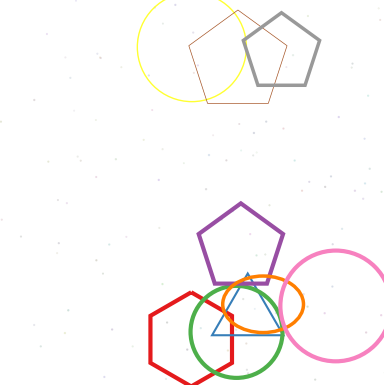[{"shape": "hexagon", "thickness": 3, "radius": 0.61, "center": [0.497, 0.119]}, {"shape": "triangle", "thickness": 1.5, "radius": 0.53, "center": [0.643, 0.183]}, {"shape": "circle", "thickness": 3, "radius": 0.6, "center": [0.614, 0.138]}, {"shape": "pentagon", "thickness": 3, "radius": 0.58, "center": [0.626, 0.357]}, {"shape": "oval", "thickness": 2.5, "radius": 0.52, "center": [0.683, 0.21]}, {"shape": "circle", "thickness": 1, "radius": 0.71, "center": [0.498, 0.878]}, {"shape": "pentagon", "thickness": 0.5, "radius": 0.67, "center": [0.618, 0.84]}, {"shape": "circle", "thickness": 3, "radius": 0.72, "center": [0.872, 0.205]}, {"shape": "pentagon", "thickness": 2.5, "radius": 0.52, "center": [0.731, 0.863]}]